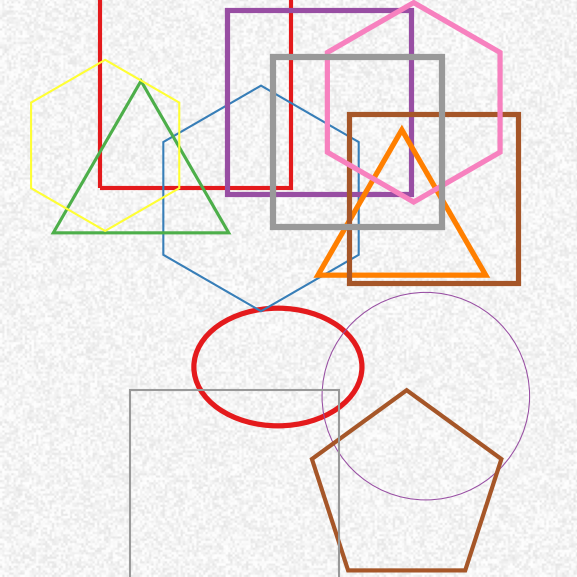[{"shape": "oval", "thickness": 2.5, "radius": 0.73, "center": [0.481, 0.364]}, {"shape": "square", "thickness": 2, "radius": 0.83, "center": [0.339, 0.838]}, {"shape": "hexagon", "thickness": 1, "radius": 0.98, "center": [0.452, 0.656]}, {"shape": "triangle", "thickness": 1.5, "radius": 0.88, "center": [0.244, 0.684]}, {"shape": "square", "thickness": 2.5, "radius": 0.8, "center": [0.553, 0.822]}, {"shape": "circle", "thickness": 0.5, "radius": 0.9, "center": [0.737, 0.313]}, {"shape": "triangle", "thickness": 2.5, "radius": 0.84, "center": [0.696, 0.607]}, {"shape": "hexagon", "thickness": 1, "radius": 0.74, "center": [0.182, 0.747]}, {"shape": "pentagon", "thickness": 2, "radius": 0.86, "center": [0.704, 0.151]}, {"shape": "square", "thickness": 2.5, "radius": 0.73, "center": [0.75, 0.656]}, {"shape": "hexagon", "thickness": 2.5, "radius": 0.86, "center": [0.716, 0.822]}, {"shape": "square", "thickness": 3, "radius": 0.73, "center": [0.62, 0.753]}, {"shape": "square", "thickness": 1, "radius": 0.9, "center": [0.406, 0.144]}]